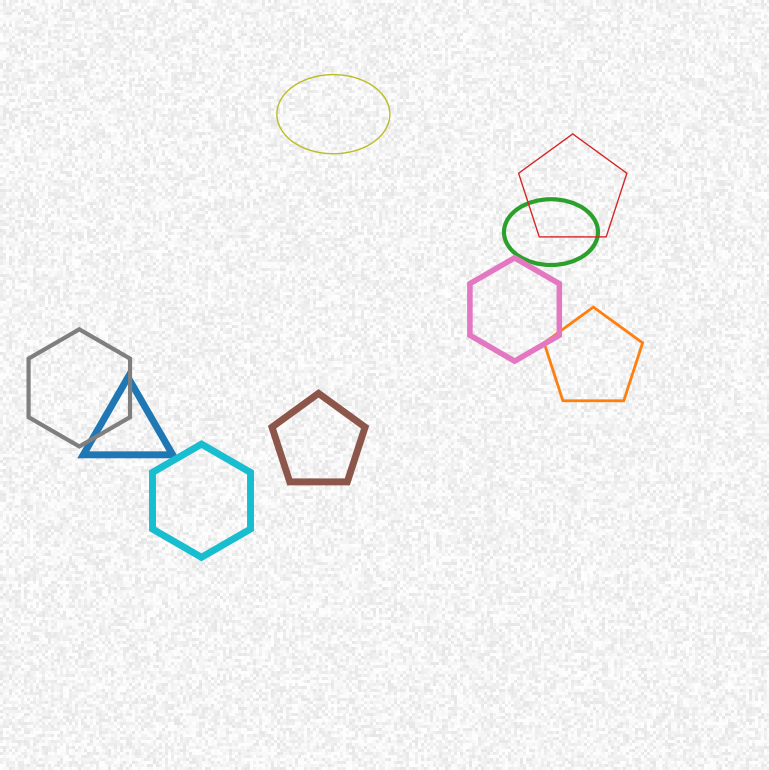[{"shape": "triangle", "thickness": 2.5, "radius": 0.34, "center": [0.166, 0.443]}, {"shape": "pentagon", "thickness": 1, "radius": 0.34, "center": [0.771, 0.534]}, {"shape": "oval", "thickness": 1.5, "radius": 0.31, "center": [0.716, 0.699]}, {"shape": "pentagon", "thickness": 0.5, "radius": 0.37, "center": [0.744, 0.752]}, {"shape": "pentagon", "thickness": 2.5, "radius": 0.32, "center": [0.414, 0.426]}, {"shape": "hexagon", "thickness": 2, "radius": 0.34, "center": [0.668, 0.598]}, {"shape": "hexagon", "thickness": 1.5, "radius": 0.38, "center": [0.103, 0.496]}, {"shape": "oval", "thickness": 0.5, "radius": 0.37, "center": [0.433, 0.852]}, {"shape": "hexagon", "thickness": 2.5, "radius": 0.37, "center": [0.262, 0.35]}]